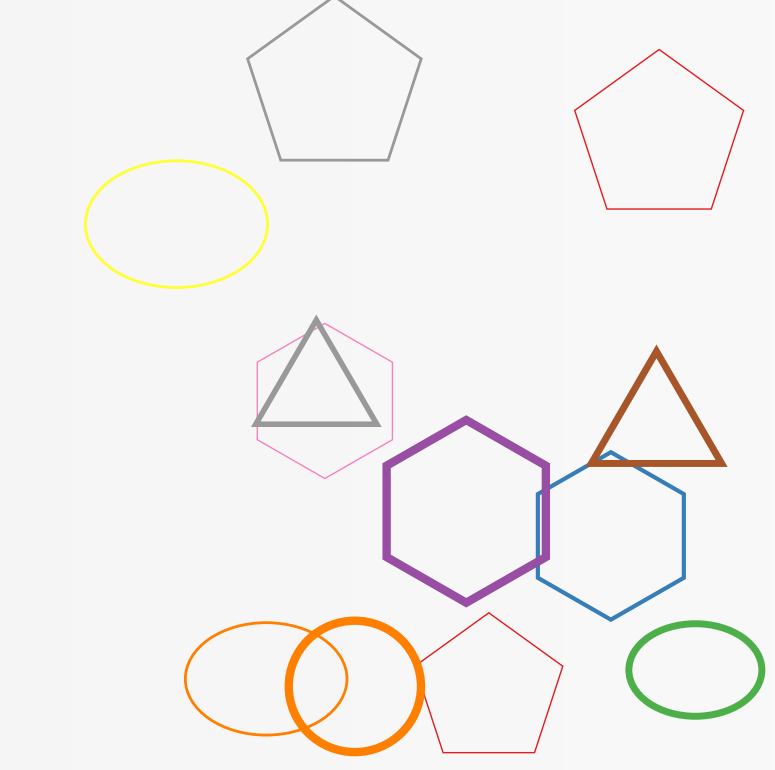[{"shape": "pentagon", "thickness": 0.5, "radius": 0.57, "center": [0.85, 0.821]}, {"shape": "pentagon", "thickness": 0.5, "radius": 0.5, "center": [0.631, 0.104]}, {"shape": "hexagon", "thickness": 1.5, "radius": 0.54, "center": [0.788, 0.304]}, {"shape": "oval", "thickness": 2.5, "radius": 0.43, "center": [0.897, 0.13]}, {"shape": "hexagon", "thickness": 3, "radius": 0.59, "center": [0.602, 0.336]}, {"shape": "oval", "thickness": 1, "radius": 0.52, "center": [0.343, 0.118]}, {"shape": "circle", "thickness": 3, "radius": 0.43, "center": [0.458, 0.109]}, {"shape": "oval", "thickness": 1, "radius": 0.59, "center": [0.228, 0.709]}, {"shape": "triangle", "thickness": 2.5, "radius": 0.49, "center": [0.847, 0.447]}, {"shape": "hexagon", "thickness": 0.5, "radius": 0.5, "center": [0.419, 0.479]}, {"shape": "pentagon", "thickness": 1, "radius": 0.59, "center": [0.431, 0.887]}, {"shape": "triangle", "thickness": 2, "radius": 0.45, "center": [0.408, 0.494]}]